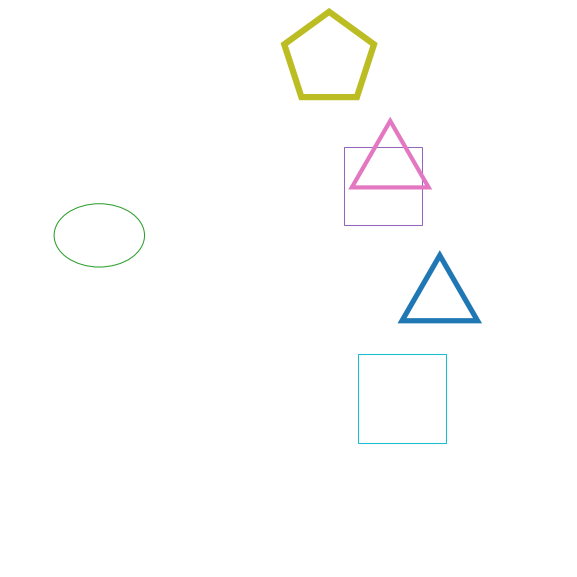[{"shape": "triangle", "thickness": 2.5, "radius": 0.38, "center": [0.762, 0.481]}, {"shape": "oval", "thickness": 0.5, "radius": 0.39, "center": [0.172, 0.592]}, {"shape": "square", "thickness": 0.5, "radius": 0.34, "center": [0.663, 0.677]}, {"shape": "triangle", "thickness": 2, "radius": 0.38, "center": [0.676, 0.713]}, {"shape": "pentagon", "thickness": 3, "radius": 0.41, "center": [0.57, 0.897]}, {"shape": "square", "thickness": 0.5, "radius": 0.38, "center": [0.696, 0.309]}]